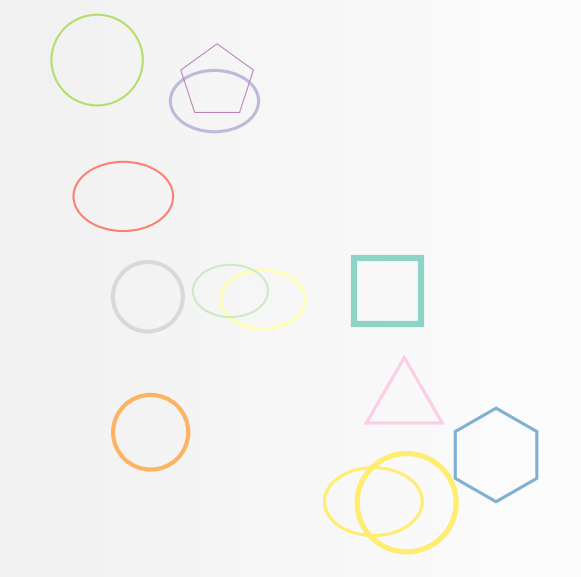[{"shape": "square", "thickness": 3, "radius": 0.29, "center": [0.667, 0.496]}, {"shape": "oval", "thickness": 1.5, "radius": 0.36, "center": [0.452, 0.481]}, {"shape": "oval", "thickness": 1.5, "radius": 0.38, "center": [0.369, 0.824]}, {"shape": "oval", "thickness": 1, "radius": 0.43, "center": [0.212, 0.659]}, {"shape": "hexagon", "thickness": 1.5, "radius": 0.41, "center": [0.853, 0.211]}, {"shape": "circle", "thickness": 2, "radius": 0.32, "center": [0.259, 0.251]}, {"shape": "circle", "thickness": 1, "radius": 0.39, "center": [0.167, 0.895]}, {"shape": "triangle", "thickness": 1.5, "radius": 0.38, "center": [0.696, 0.304]}, {"shape": "circle", "thickness": 2, "radius": 0.3, "center": [0.254, 0.485]}, {"shape": "pentagon", "thickness": 0.5, "radius": 0.33, "center": [0.374, 0.858]}, {"shape": "oval", "thickness": 1, "radius": 0.32, "center": [0.396, 0.495]}, {"shape": "circle", "thickness": 2.5, "radius": 0.43, "center": [0.7, 0.129]}, {"shape": "oval", "thickness": 1.5, "radius": 0.42, "center": [0.642, 0.131]}]